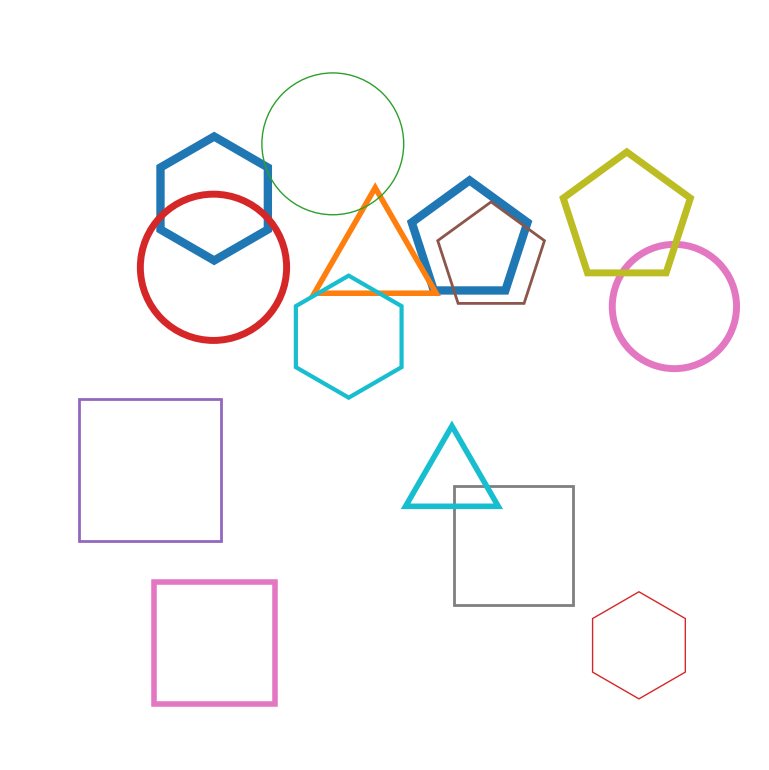[{"shape": "hexagon", "thickness": 3, "radius": 0.4, "center": [0.278, 0.742]}, {"shape": "pentagon", "thickness": 3, "radius": 0.4, "center": [0.61, 0.687]}, {"shape": "triangle", "thickness": 2, "radius": 0.46, "center": [0.487, 0.665]}, {"shape": "circle", "thickness": 0.5, "radius": 0.46, "center": [0.432, 0.813]}, {"shape": "hexagon", "thickness": 0.5, "radius": 0.35, "center": [0.83, 0.162]}, {"shape": "circle", "thickness": 2.5, "radius": 0.47, "center": [0.277, 0.653]}, {"shape": "square", "thickness": 1, "radius": 0.46, "center": [0.195, 0.39]}, {"shape": "pentagon", "thickness": 1, "radius": 0.36, "center": [0.638, 0.665]}, {"shape": "circle", "thickness": 2.5, "radius": 0.4, "center": [0.876, 0.602]}, {"shape": "square", "thickness": 2, "radius": 0.39, "center": [0.278, 0.165]}, {"shape": "square", "thickness": 1, "radius": 0.39, "center": [0.667, 0.291]}, {"shape": "pentagon", "thickness": 2.5, "radius": 0.43, "center": [0.814, 0.716]}, {"shape": "hexagon", "thickness": 1.5, "radius": 0.4, "center": [0.453, 0.563]}, {"shape": "triangle", "thickness": 2, "radius": 0.35, "center": [0.587, 0.377]}]